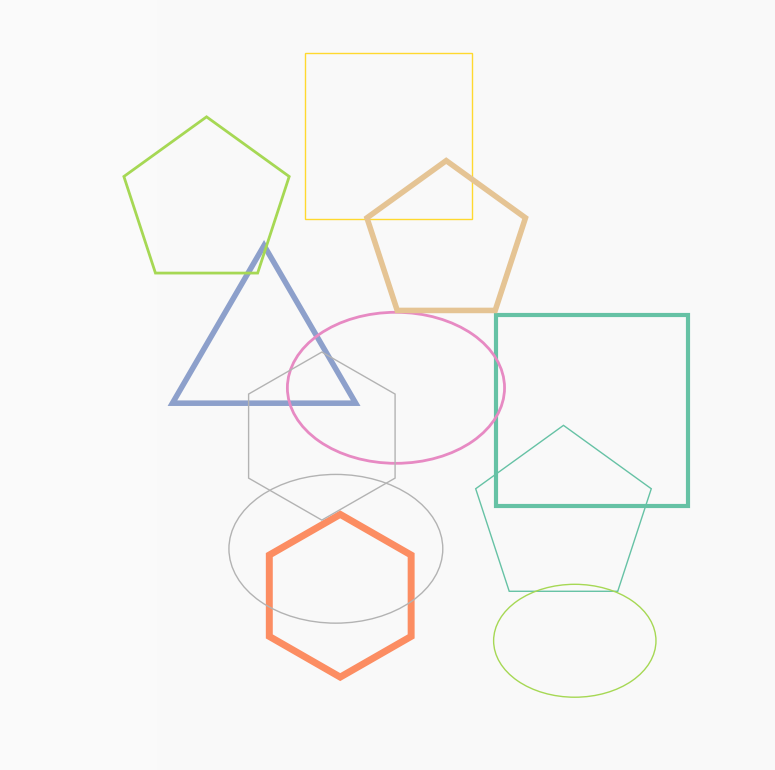[{"shape": "square", "thickness": 1.5, "radius": 0.62, "center": [0.764, 0.467]}, {"shape": "pentagon", "thickness": 0.5, "radius": 0.6, "center": [0.727, 0.328]}, {"shape": "hexagon", "thickness": 2.5, "radius": 0.53, "center": [0.439, 0.226]}, {"shape": "triangle", "thickness": 2, "radius": 0.68, "center": [0.341, 0.545]}, {"shape": "oval", "thickness": 1, "radius": 0.7, "center": [0.511, 0.496]}, {"shape": "oval", "thickness": 0.5, "radius": 0.52, "center": [0.742, 0.168]}, {"shape": "pentagon", "thickness": 1, "radius": 0.56, "center": [0.267, 0.736]}, {"shape": "square", "thickness": 0.5, "radius": 0.54, "center": [0.502, 0.824]}, {"shape": "pentagon", "thickness": 2, "radius": 0.54, "center": [0.576, 0.684]}, {"shape": "oval", "thickness": 0.5, "radius": 0.69, "center": [0.433, 0.287]}, {"shape": "hexagon", "thickness": 0.5, "radius": 0.55, "center": [0.415, 0.434]}]